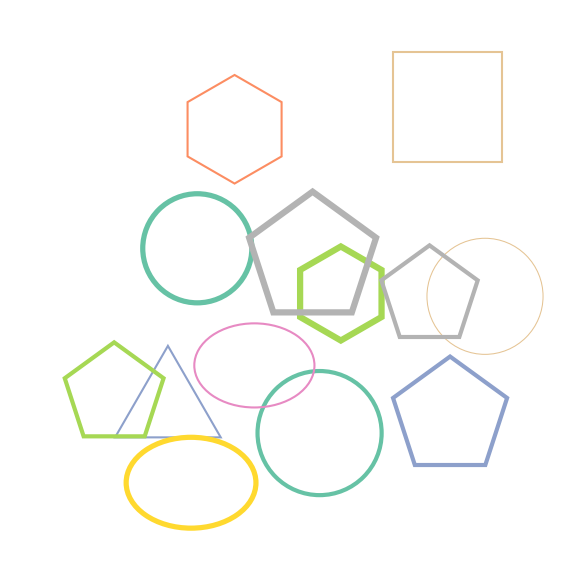[{"shape": "circle", "thickness": 2.5, "radius": 0.47, "center": [0.342, 0.569]}, {"shape": "circle", "thickness": 2, "radius": 0.54, "center": [0.553, 0.249]}, {"shape": "hexagon", "thickness": 1, "radius": 0.47, "center": [0.406, 0.775]}, {"shape": "triangle", "thickness": 1, "radius": 0.53, "center": [0.291, 0.295]}, {"shape": "pentagon", "thickness": 2, "radius": 0.52, "center": [0.779, 0.278]}, {"shape": "oval", "thickness": 1, "radius": 0.52, "center": [0.44, 0.366]}, {"shape": "hexagon", "thickness": 3, "radius": 0.41, "center": [0.59, 0.491]}, {"shape": "pentagon", "thickness": 2, "radius": 0.45, "center": [0.198, 0.316]}, {"shape": "oval", "thickness": 2.5, "radius": 0.56, "center": [0.331, 0.163]}, {"shape": "square", "thickness": 1, "radius": 0.47, "center": [0.774, 0.814]}, {"shape": "circle", "thickness": 0.5, "radius": 0.5, "center": [0.84, 0.486]}, {"shape": "pentagon", "thickness": 3, "radius": 0.58, "center": [0.541, 0.552]}, {"shape": "pentagon", "thickness": 2, "radius": 0.44, "center": [0.744, 0.487]}]